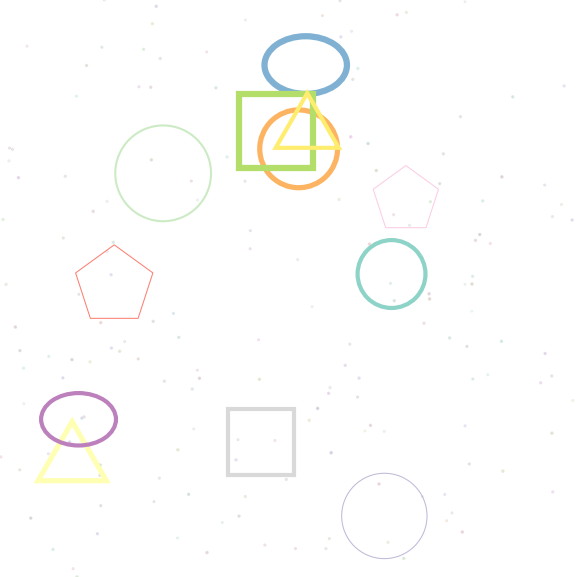[{"shape": "circle", "thickness": 2, "radius": 0.29, "center": [0.678, 0.525]}, {"shape": "triangle", "thickness": 2.5, "radius": 0.34, "center": [0.125, 0.201]}, {"shape": "circle", "thickness": 0.5, "radius": 0.37, "center": [0.666, 0.106]}, {"shape": "pentagon", "thickness": 0.5, "radius": 0.35, "center": [0.198, 0.505]}, {"shape": "oval", "thickness": 3, "radius": 0.36, "center": [0.529, 0.886]}, {"shape": "circle", "thickness": 2.5, "radius": 0.34, "center": [0.517, 0.741]}, {"shape": "square", "thickness": 3, "radius": 0.32, "center": [0.478, 0.772]}, {"shape": "pentagon", "thickness": 0.5, "radius": 0.3, "center": [0.703, 0.653]}, {"shape": "square", "thickness": 2, "radius": 0.29, "center": [0.452, 0.234]}, {"shape": "oval", "thickness": 2, "radius": 0.32, "center": [0.136, 0.273]}, {"shape": "circle", "thickness": 1, "radius": 0.41, "center": [0.283, 0.699]}, {"shape": "triangle", "thickness": 2, "radius": 0.32, "center": [0.532, 0.775]}]